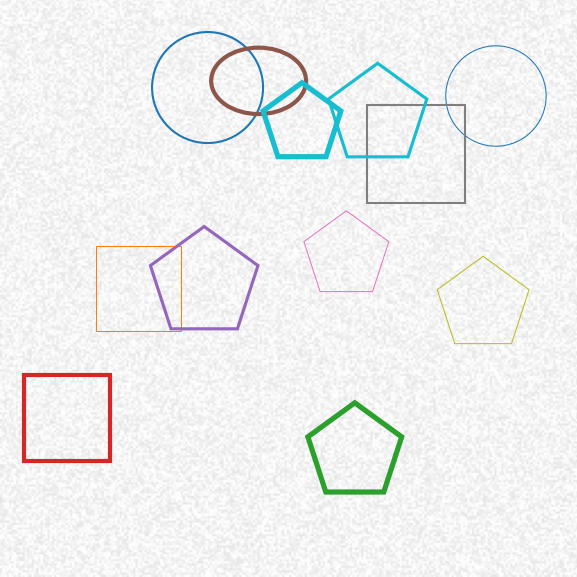[{"shape": "circle", "thickness": 0.5, "radius": 0.43, "center": [0.859, 0.833]}, {"shape": "circle", "thickness": 1, "radius": 0.48, "center": [0.359, 0.848]}, {"shape": "square", "thickness": 0.5, "radius": 0.37, "center": [0.24, 0.5]}, {"shape": "pentagon", "thickness": 2.5, "radius": 0.43, "center": [0.614, 0.216]}, {"shape": "square", "thickness": 2, "radius": 0.37, "center": [0.116, 0.276]}, {"shape": "pentagon", "thickness": 1.5, "radius": 0.49, "center": [0.354, 0.509]}, {"shape": "oval", "thickness": 2, "radius": 0.41, "center": [0.448, 0.859]}, {"shape": "pentagon", "thickness": 0.5, "radius": 0.39, "center": [0.6, 0.557]}, {"shape": "square", "thickness": 1, "radius": 0.42, "center": [0.72, 0.733]}, {"shape": "pentagon", "thickness": 0.5, "radius": 0.42, "center": [0.837, 0.472]}, {"shape": "pentagon", "thickness": 1.5, "radius": 0.45, "center": [0.654, 0.8]}, {"shape": "pentagon", "thickness": 2.5, "radius": 0.35, "center": [0.523, 0.785]}]